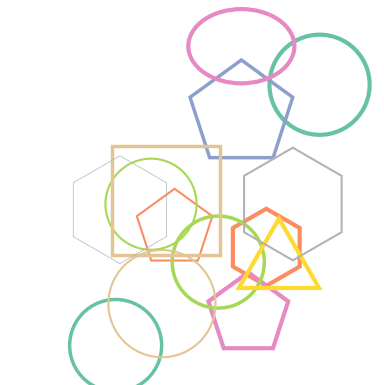[{"shape": "circle", "thickness": 3, "radius": 0.65, "center": [0.83, 0.78]}, {"shape": "circle", "thickness": 2.5, "radius": 0.6, "center": [0.3, 0.103]}, {"shape": "hexagon", "thickness": 3, "radius": 0.5, "center": [0.692, 0.358]}, {"shape": "pentagon", "thickness": 1.5, "radius": 0.52, "center": [0.453, 0.407]}, {"shape": "pentagon", "thickness": 2.5, "radius": 0.7, "center": [0.627, 0.704]}, {"shape": "pentagon", "thickness": 3, "radius": 0.54, "center": [0.645, 0.184]}, {"shape": "oval", "thickness": 3, "radius": 0.69, "center": [0.627, 0.88]}, {"shape": "circle", "thickness": 1.5, "radius": 0.59, "center": [0.392, 0.47]}, {"shape": "circle", "thickness": 2.5, "radius": 0.6, "center": [0.567, 0.319]}, {"shape": "triangle", "thickness": 3, "radius": 0.6, "center": [0.725, 0.312]}, {"shape": "circle", "thickness": 1.5, "radius": 0.7, "center": [0.421, 0.211]}, {"shape": "square", "thickness": 2.5, "radius": 0.71, "center": [0.431, 0.48]}, {"shape": "hexagon", "thickness": 1.5, "radius": 0.73, "center": [0.761, 0.47]}, {"shape": "hexagon", "thickness": 0.5, "radius": 0.7, "center": [0.311, 0.455]}]